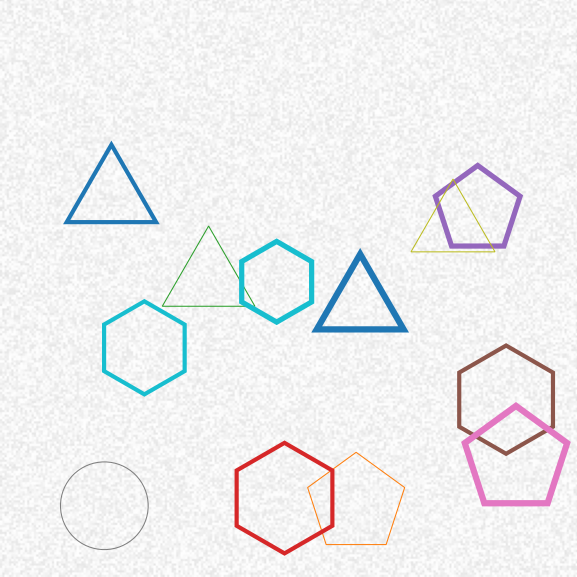[{"shape": "triangle", "thickness": 3, "radius": 0.43, "center": [0.624, 0.472]}, {"shape": "triangle", "thickness": 2, "radius": 0.45, "center": [0.193, 0.659]}, {"shape": "pentagon", "thickness": 0.5, "radius": 0.44, "center": [0.617, 0.128]}, {"shape": "triangle", "thickness": 0.5, "radius": 0.46, "center": [0.361, 0.515]}, {"shape": "hexagon", "thickness": 2, "radius": 0.48, "center": [0.493, 0.137]}, {"shape": "pentagon", "thickness": 2.5, "radius": 0.39, "center": [0.827, 0.635]}, {"shape": "hexagon", "thickness": 2, "radius": 0.47, "center": [0.876, 0.307]}, {"shape": "pentagon", "thickness": 3, "radius": 0.47, "center": [0.893, 0.203]}, {"shape": "circle", "thickness": 0.5, "radius": 0.38, "center": [0.181, 0.123]}, {"shape": "triangle", "thickness": 0.5, "radius": 0.42, "center": [0.784, 0.605]}, {"shape": "hexagon", "thickness": 2.5, "radius": 0.35, "center": [0.479, 0.511]}, {"shape": "hexagon", "thickness": 2, "radius": 0.4, "center": [0.25, 0.397]}]